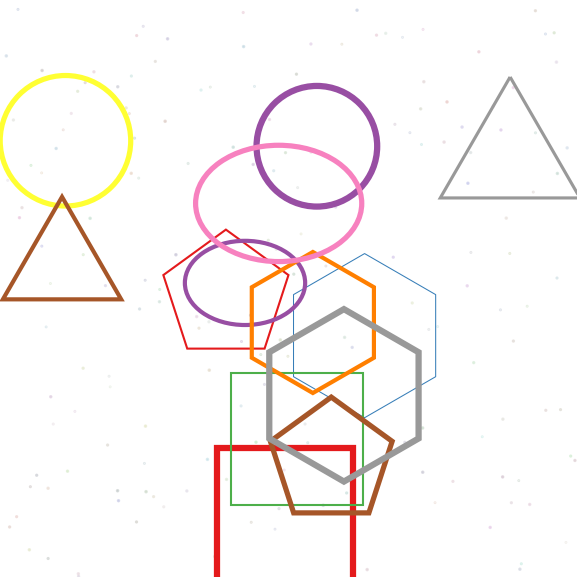[{"shape": "pentagon", "thickness": 1, "radius": 0.57, "center": [0.391, 0.488]}, {"shape": "square", "thickness": 3, "radius": 0.59, "center": [0.494, 0.106]}, {"shape": "hexagon", "thickness": 0.5, "radius": 0.71, "center": [0.631, 0.418]}, {"shape": "square", "thickness": 1, "radius": 0.57, "center": [0.514, 0.238]}, {"shape": "circle", "thickness": 3, "radius": 0.52, "center": [0.549, 0.746]}, {"shape": "oval", "thickness": 2, "radius": 0.52, "center": [0.424, 0.509]}, {"shape": "hexagon", "thickness": 2, "radius": 0.61, "center": [0.542, 0.441]}, {"shape": "circle", "thickness": 2.5, "radius": 0.56, "center": [0.113, 0.755]}, {"shape": "triangle", "thickness": 2, "radius": 0.59, "center": [0.107, 0.54]}, {"shape": "pentagon", "thickness": 2.5, "radius": 0.55, "center": [0.574, 0.201]}, {"shape": "oval", "thickness": 2.5, "radius": 0.72, "center": [0.483, 0.647]}, {"shape": "hexagon", "thickness": 3, "radius": 0.75, "center": [0.596, 0.315]}, {"shape": "triangle", "thickness": 1.5, "radius": 0.7, "center": [0.883, 0.726]}]